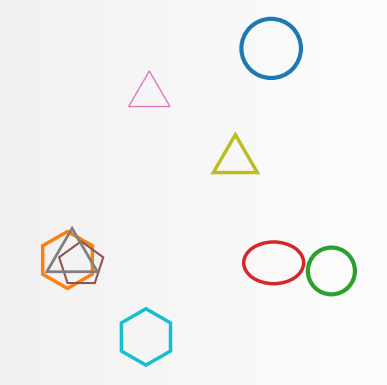[{"shape": "circle", "thickness": 3, "radius": 0.38, "center": [0.7, 0.874]}, {"shape": "hexagon", "thickness": 2.5, "radius": 0.37, "center": [0.174, 0.325]}, {"shape": "circle", "thickness": 3, "radius": 0.3, "center": [0.855, 0.296]}, {"shape": "oval", "thickness": 2.5, "radius": 0.39, "center": [0.706, 0.317]}, {"shape": "pentagon", "thickness": 1.5, "radius": 0.3, "center": [0.209, 0.313]}, {"shape": "triangle", "thickness": 1, "radius": 0.31, "center": [0.385, 0.754]}, {"shape": "triangle", "thickness": 2, "radius": 0.38, "center": [0.186, 0.332]}, {"shape": "triangle", "thickness": 2.5, "radius": 0.33, "center": [0.607, 0.585]}, {"shape": "hexagon", "thickness": 2.5, "radius": 0.37, "center": [0.377, 0.125]}]